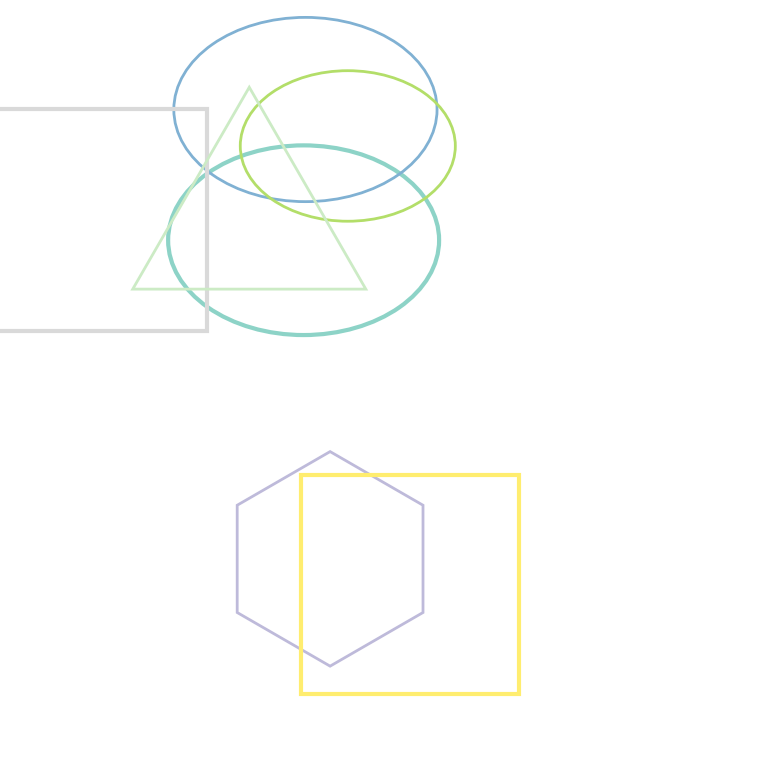[{"shape": "oval", "thickness": 1.5, "radius": 0.88, "center": [0.394, 0.688]}, {"shape": "hexagon", "thickness": 1, "radius": 0.7, "center": [0.429, 0.274]}, {"shape": "oval", "thickness": 1, "radius": 0.85, "center": [0.397, 0.858]}, {"shape": "oval", "thickness": 1, "radius": 0.7, "center": [0.452, 0.81]}, {"shape": "square", "thickness": 1.5, "radius": 0.72, "center": [0.125, 0.714]}, {"shape": "triangle", "thickness": 1, "radius": 0.87, "center": [0.324, 0.712]}, {"shape": "square", "thickness": 1.5, "radius": 0.71, "center": [0.532, 0.241]}]